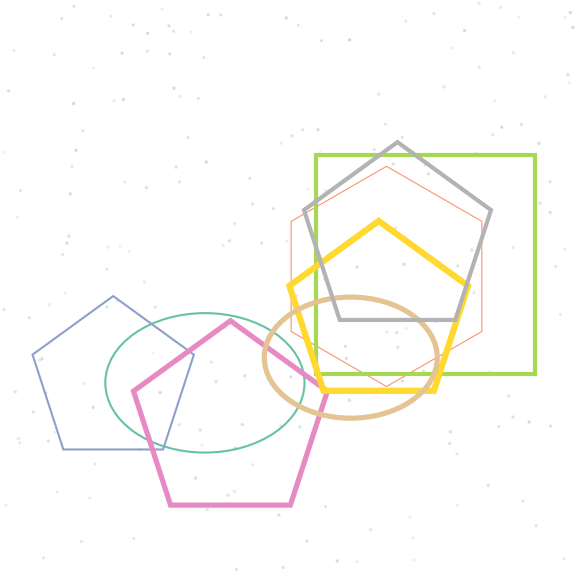[{"shape": "oval", "thickness": 1, "radius": 0.86, "center": [0.355, 0.336]}, {"shape": "hexagon", "thickness": 0.5, "radius": 0.95, "center": [0.669, 0.52]}, {"shape": "pentagon", "thickness": 1, "radius": 0.73, "center": [0.196, 0.34]}, {"shape": "pentagon", "thickness": 2.5, "radius": 0.88, "center": [0.399, 0.267]}, {"shape": "square", "thickness": 2, "radius": 0.95, "center": [0.736, 0.54]}, {"shape": "pentagon", "thickness": 3, "radius": 0.81, "center": [0.656, 0.454]}, {"shape": "oval", "thickness": 2.5, "radius": 0.75, "center": [0.607, 0.38]}, {"shape": "pentagon", "thickness": 2, "radius": 0.85, "center": [0.688, 0.583]}]